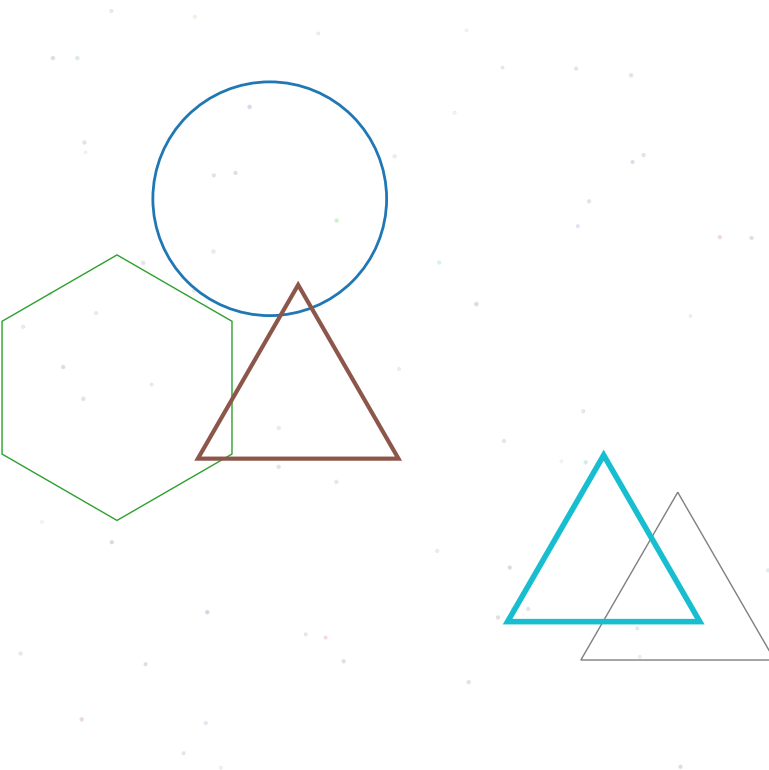[{"shape": "circle", "thickness": 1, "radius": 0.76, "center": [0.35, 0.742]}, {"shape": "hexagon", "thickness": 0.5, "radius": 0.86, "center": [0.152, 0.497]}, {"shape": "triangle", "thickness": 1.5, "radius": 0.75, "center": [0.387, 0.48]}, {"shape": "triangle", "thickness": 0.5, "radius": 0.73, "center": [0.88, 0.215]}, {"shape": "triangle", "thickness": 2, "radius": 0.72, "center": [0.784, 0.265]}]